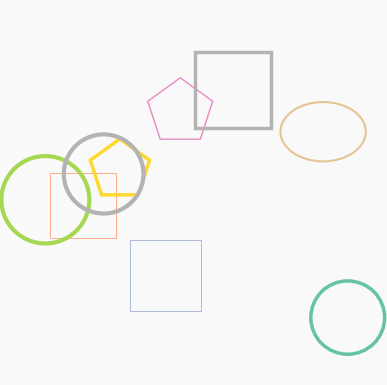[{"shape": "circle", "thickness": 2.5, "radius": 0.48, "center": [0.897, 0.175]}, {"shape": "square", "thickness": 0.5, "radius": 0.43, "center": [0.214, 0.466]}, {"shape": "square", "thickness": 0.5, "radius": 0.46, "center": [0.427, 0.284]}, {"shape": "pentagon", "thickness": 1, "radius": 0.44, "center": [0.465, 0.71]}, {"shape": "circle", "thickness": 3, "radius": 0.57, "center": [0.117, 0.481]}, {"shape": "pentagon", "thickness": 2.5, "radius": 0.4, "center": [0.309, 0.559]}, {"shape": "oval", "thickness": 1.5, "radius": 0.55, "center": [0.834, 0.658]}, {"shape": "square", "thickness": 2.5, "radius": 0.49, "center": [0.601, 0.766]}, {"shape": "circle", "thickness": 3, "radius": 0.51, "center": [0.267, 0.548]}]